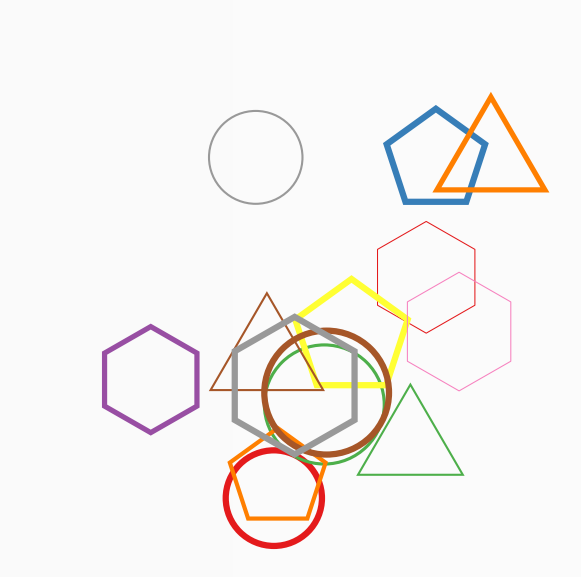[{"shape": "hexagon", "thickness": 0.5, "radius": 0.48, "center": [0.733, 0.519]}, {"shape": "circle", "thickness": 3, "radius": 0.41, "center": [0.471, 0.137]}, {"shape": "pentagon", "thickness": 3, "radius": 0.45, "center": [0.75, 0.722]}, {"shape": "triangle", "thickness": 1, "radius": 0.52, "center": [0.706, 0.229]}, {"shape": "circle", "thickness": 1.5, "radius": 0.52, "center": [0.558, 0.299]}, {"shape": "hexagon", "thickness": 2.5, "radius": 0.46, "center": [0.259, 0.342]}, {"shape": "triangle", "thickness": 2.5, "radius": 0.54, "center": [0.845, 0.724]}, {"shape": "pentagon", "thickness": 2, "radius": 0.43, "center": [0.478, 0.171]}, {"shape": "pentagon", "thickness": 3, "radius": 0.51, "center": [0.605, 0.414]}, {"shape": "triangle", "thickness": 1, "radius": 0.56, "center": [0.459, 0.38]}, {"shape": "circle", "thickness": 3, "radius": 0.54, "center": [0.562, 0.319]}, {"shape": "hexagon", "thickness": 0.5, "radius": 0.51, "center": [0.79, 0.425]}, {"shape": "circle", "thickness": 1, "radius": 0.4, "center": [0.44, 0.727]}, {"shape": "hexagon", "thickness": 3, "radius": 0.59, "center": [0.507, 0.331]}]